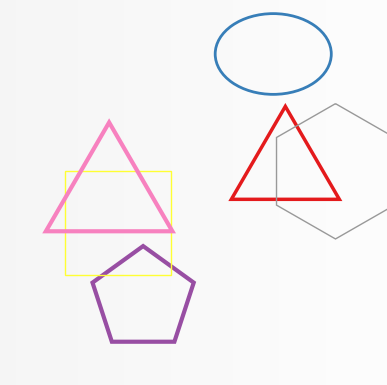[{"shape": "triangle", "thickness": 2.5, "radius": 0.8, "center": [0.736, 0.563]}, {"shape": "oval", "thickness": 2, "radius": 0.75, "center": [0.705, 0.86]}, {"shape": "pentagon", "thickness": 3, "radius": 0.69, "center": [0.369, 0.224]}, {"shape": "square", "thickness": 1, "radius": 0.68, "center": [0.304, 0.421]}, {"shape": "triangle", "thickness": 3, "radius": 0.94, "center": [0.282, 0.494]}, {"shape": "hexagon", "thickness": 1, "radius": 0.88, "center": [0.866, 0.555]}]